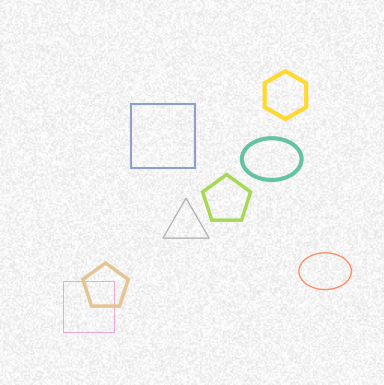[{"shape": "oval", "thickness": 3, "radius": 0.39, "center": [0.706, 0.587]}, {"shape": "oval", "thickness": 1, "radius": 0.34, "center": [0.845, 0.296]}, {"shape": "square", "thickness": 1.5, "radius": 0.42, "center": [0.422, 0.647]}, {"shape": "square", "thickness": 0.5, "radius": 0.33, "center": [0.229, 0.204]}, {"shape": "pentagon", "thickness": 2.5, "radius": 0.33, "center": [0.589, 0.481]}, {"shape": "hexagon", "thickness": 3, "radius": 0.31, "center": [0.741, 0.753]}, {"shape": "pentagon", "thickness": 2.5, "radius": 0.31, "center": [0.274, 0.255]}, {"shape": "triangle", "thickness": 1, "radius": 0.35, "center": [0.483, 0.416]}]